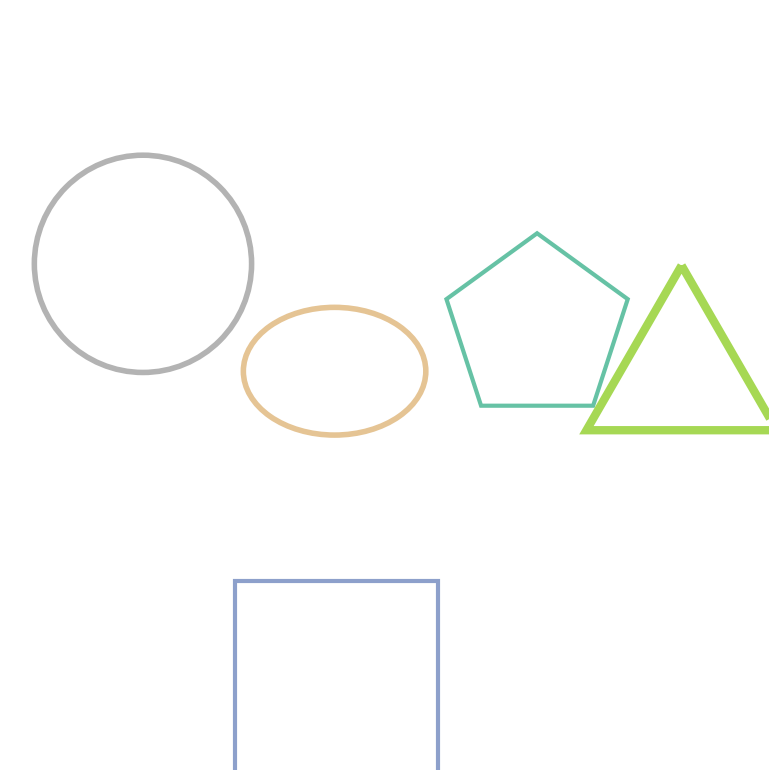[{"shape": "pentagon", "thickness": 1.5, "radius": 0.62, "center": [0.698, 0.573]}, {"shape": "square", "thickness": 1.5, "radius": 0.66, "center": [0.437, 0.114]}, {"shape": "triangle", "thickness": 3, "radius": 0.71, "center": [0.885, 0.513]}, {"shape": "oval", "thickness": 2, "radius": 0.59, "center": [0.435, 0.518]}, {"shape": "circle", "thickness": 2, "radius": 0.71, "center": [0.186, 0.657]}]